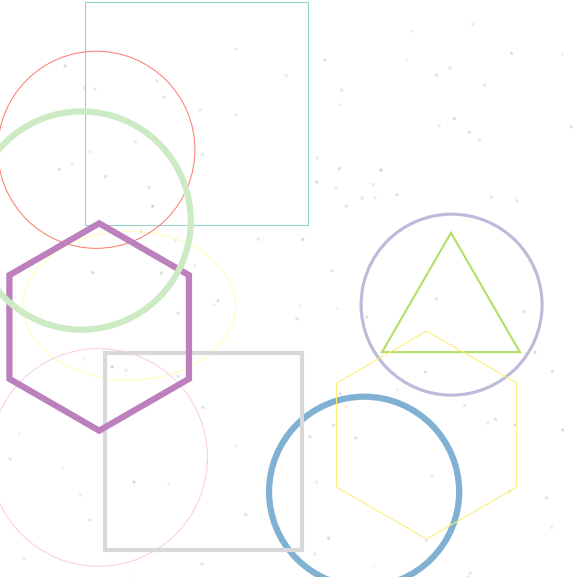[{"shape": "square", "thickness": 0.5, "radius": 0.97, "center": [0.34, 0.803]}, {"shape": "oval", "thickness": 0.5, "radius": 0.92, "center": [0.224, 0.47]}, {"shape": "circle", "thickness": 1.5, "radius": 0.78, "center": [0.782, 0.472]}, {"shape": "circle", "thickness": 0.5, "radius": 0.85, "center": [0.167, 0.74]}, {"shape": "circle", "thickness": 3, "radius": 0.82, "center": [0.63, 0.148]}, {"shape": "triangle", "thickness": 1, "radius": 0.69, "center": [0.781, 0.458]}, {"shape": "circle", "thickness": 0.5, "radius": 0.94, "center": [0.171, 0.207]}, {"shape": "square", "thickness": 2, "radius": 0.85, "center": [0.353, 0.217]}, {"shape": "hexagon", "thickness": 3, "radius": 0.9, "center": [0.172, 0.433]}, {"shape": "circle", "thickness": 3, "radius": 0.94, "center": [0.141, 0.617]}, {"shape": "hexagon", "thickness": 0.5, "radius": 0.9, "center": [0.739, 0.246]}]